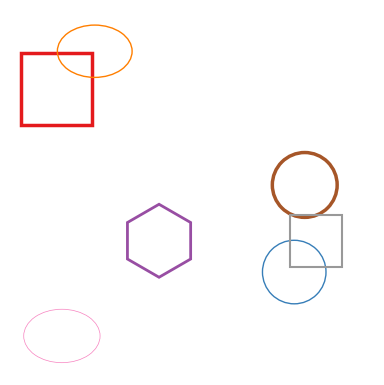[{"shape": "square", "thickness": 2.5, "radius": 0.46, "center": [0.146, 0.769]}, {"shape": "circle", "thickness": 1, "radius": 0.41, "center": [0.764, 0.293]}, {"shape": "hexagon", "thickness": 2, "radius": 0.47, "center": [0.413, 0.375]}, {"shape": "oval", "thickness": 1, "radius": 0.49, "center": [0.246, 0.867]}, {"shape": "circle", "thickness": 2.5, "radius": 0.42, "center": [0.792, 0.52]}, {"shape": "oval", "thickness": 0.5, "radius": 0.5, "center": [0.161, 0.127]}, {"shape": "square", "thickness": 1.5, "radius": 0.34, "center": [0.822, 0.373]}]